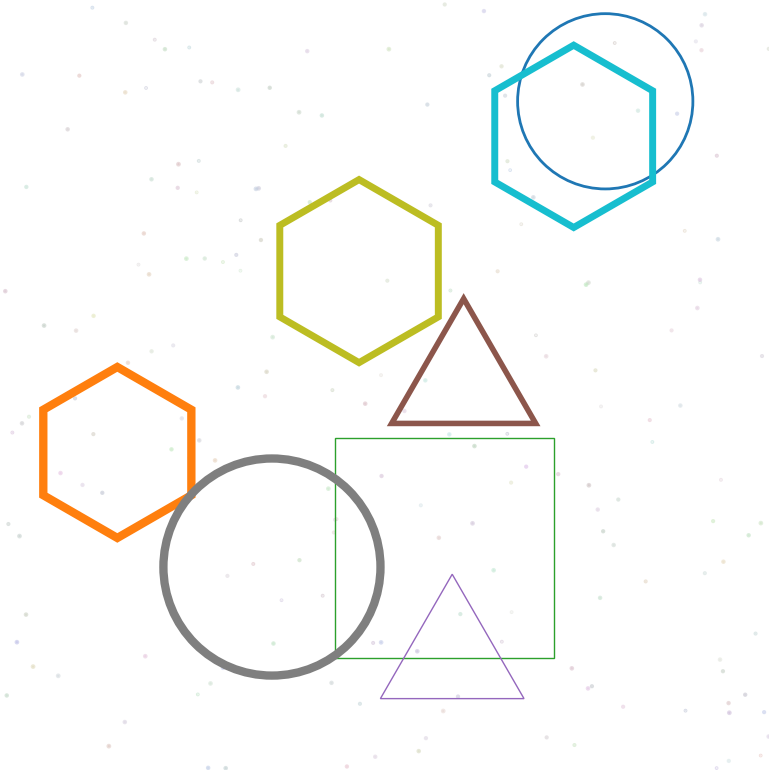[{"shape": "circle", "thickness": 1, "radius": 0.57, "center": [0.786, 0.868]}, {"shape": "hexagon", "thickness": 3, "radius": 0.56, "center": [0.152, 0.412]}, {"shape": "square", "thickness": 0.5, "radius": 0.71, "center": [0.577, 0.288]}, {"shape": "triangle", "thickness": 0.5, "radius": 0.54, "center": [0.587, 0.147]}, {"shape": "triangle", "thickness": 2, "radius": 0.54, "center": [0.602, 0.504]}, {"shape": "circle", "thickness": 3, "radius": 0.7, "center": [0.353, 0.264]}, {"shape": "hexagon", "thickness": 2.5, "radius": 0.59, "center": [0.466, 0.648]}, {"shape": "hexagon", "thickness": 2.5, "radius": 0.59, "center": [0.745, 0.823]}]